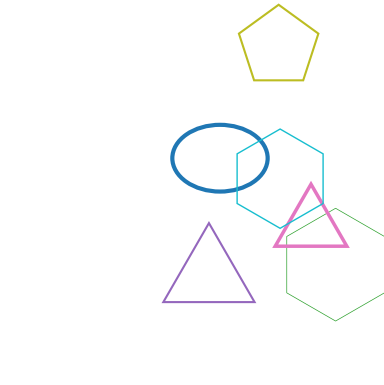[{"shape": "oval", "thickness": 3, "radius": 0.62, "center": [0.571, 0.589]}, {"shape": "hexagon", "thickness": 0.5, "radius": 0.73, "center": [0.872, 0.313]}, {"shape": "triangle", "thickness": 1.5, "radius": 0.68, "center": [0.543, 0.284]}, {"shape": "triangle", "thickness": 2.5, "radius": 0.54, "center": [0.808, 0.414]}, {"shape": "pentagon", "thickness": 1.5, "radius": 0.54, "center": [0.724, 0.879]}, {"shape": "hexagon", "thickness": 1, "radius": 0.64, "center": [0.728, 0.536]}]